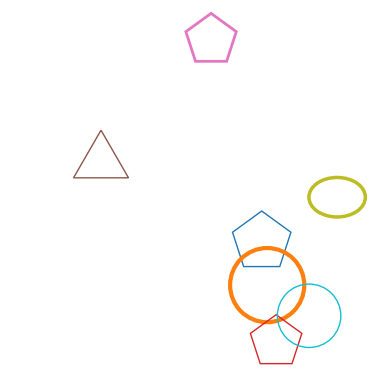[{"shape": "pentagon", "thickness": 1, "radius": 0.4, "center": [0.68, 0.372]}, {"shape": "circle", "thickness": 3, "radius": 0.48, "center": [0.694, 0.259]}, {"shape": "pentagon", "thickness": 1, "radius": 0.35, "center": [0.717, 0.112]}, {"shape": "triangle", "thickness": 1, "radius": 0.41, "center": [0.262, 0.579]}, {"shape": "pentagon", "thickness": 2, "radius": 0.34, "center": [0.548, 0.896]}, {"shape": "oval", "thickness": 2.5, "radius": 0.37, "center": [0.876, 0.488]}, {"shape": "circle", "thickness": 1, "radius": 0.41, "center": [0.803, 0.18]}]